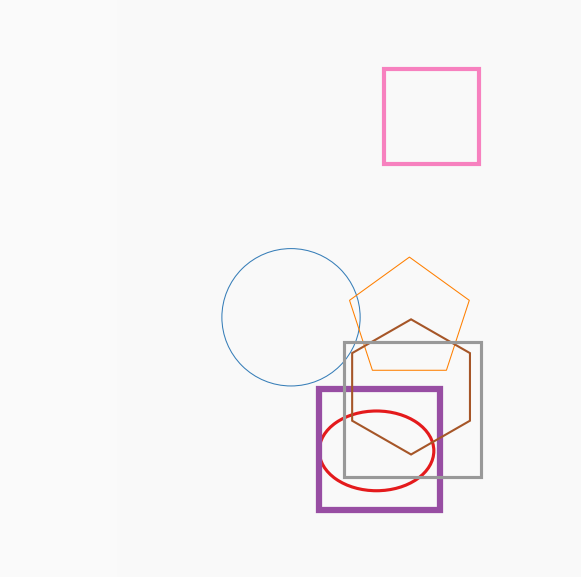[{"shape": "oval", "thickness": 1.5, "radius": 0.49, "center": [0.648, 0.218]}, {"shape": "circle", "thickness": 0.5, "radius": 0.59, "center": [0.501, 0.45]}, {"shape": "square", "thickness": 3, "radius": 0.52, "center": [0.653, 0.22]}, {"shape": "pentagon", "thickness": 0.5, "radius": 0.54, "center": [0.704, 0.446]}, {"shape": "hexagon", "thickness": 1, "radius": 0.59, "center": [0.707, 0.329]}, {"shape": "square", "thickness": 2, "radius": 0.41, "center": [0.742, 0.797]}, {"shape": "square", "thickness": 1.5, "radius": 0.59, "center": [0.71, 0.29]}]